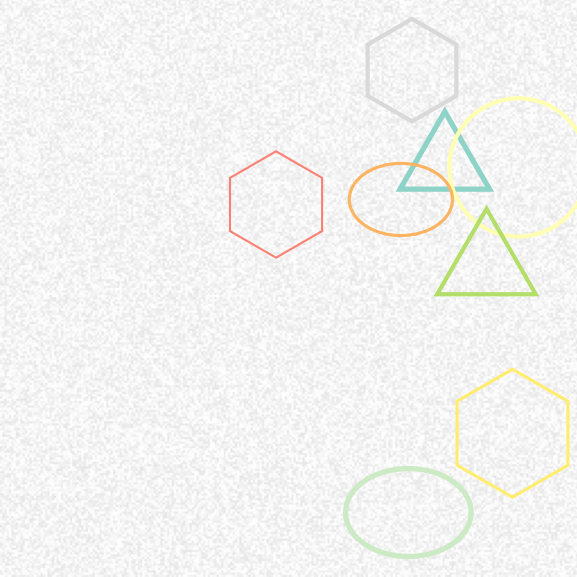[{"shape": "triangle", "thickness": 2.5, "radius": 0.45, "center": [0.77, 0.716]}, {"shape": "circle", "thickness": 2, "radius": 0.6, "center": [0.898, 0.709]}, {"shape": "hexagon", "thickness": 1, "radius": 0.46, "center": [0.478, 0.645]}, {"shape": "oval", "thickness": 1.5, "radius": 0.45, "center": [0.694, 0.654]}, {"shape": "triangle", "thickness": 2, "radius": 0.49, "center": [0.842, 0.539]}, {"shape": "hexagon", "thickness": 2, "radius": 0.44, "center": [0.713, 0.878]}, {"shape": "oval", "thickness": 2.5, "radius": 0.54, "center": [0.707, 0.112]}, {"shape": "hexagon", "thickness": 1.5, "radius": 0.55, "center": [0.887, 0.249]}]